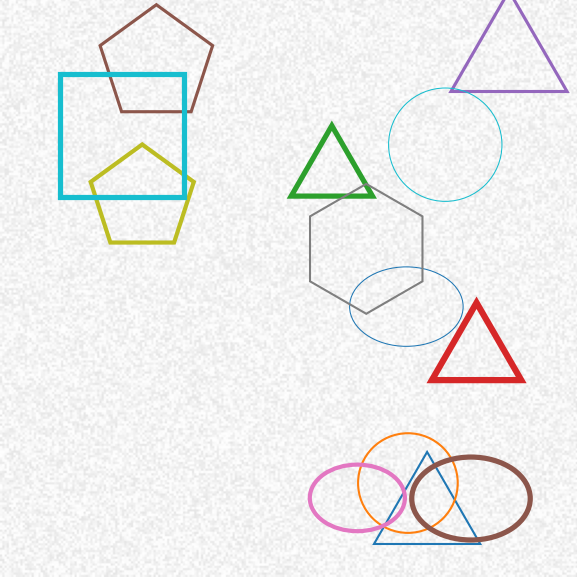[{"shape": "oval", "thickness": 0.5, "radius": 0.49, "center": [0.704, 0.468]}, {"shape": "triangle", "thickness": 1, "radius": 0.53, "center": [0.74, 0.11]}, {"shape": "circle", "thickness": 1, "radius": 0.43, "center": [0.706, 0.163]}, {"shape": "triangle", "thickness": 2.5, "radius": 0.41, "center": [0.575, 0.7]}, {"shape": "triangle", "thickness": 3, "radius": 0.45, "center": [0.825, 0.386]}, {"shape": "triangle", "thickness": 1.5, "radius": 0.58, "center": [0.881, 0.899]}, {"shape": "pentagon", "thickness": 1.5, "radius": 0.51, "center": [0.271, 0.889]}, {"shape": "oval", "thickness": 2.5, "radius": 0.51, "center": [0.816, 0.136]}, {"shape": "oval", "thickness": 2, "radius": 0.41, "center": [0.619, 0.137]}, {"shape": "hexagon", "thickness": 1, "radius": 0.56, "center": [0.634, 0.568]}, {"shape": "pentagon", "thickness": 2, "radius": 0.47, "center": [0.246, 0.655]}, {"shape": "circle", "thickness": 0.5, "radius": 0.49, "center": [0.771, 0.749]}, {"shape": "square", "thickness": 2.5, "radius": 0.54, "center": [0.211, 0.765]}]